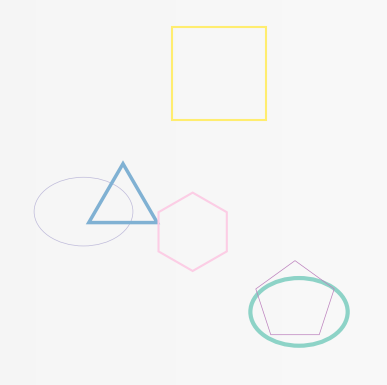[{"shape": "oval", "thickness": 3, "radius": 0.63, "center": [0.772, 0.19]}, {"shape": "oval", "thickness": 0.5, "radius": 0.64, "center": [0.216, 0.45]}, {"shape": "triangle", "thickness": 2.5, "radius": 0.51, "center": [0.317, 0.473]}, {"shape": "hexagon", "thickness": 1.5, "radius": 0.51, "center": [0.497, 0.398]}, {"shape": "pentagon", "thickness": 0.5, "radius": 0.53, "center": [0.761, 0.217]}, {"shape": "square", "thickness": 1.5, "radius": 0.6, "center": [0.565, 0.808]}]